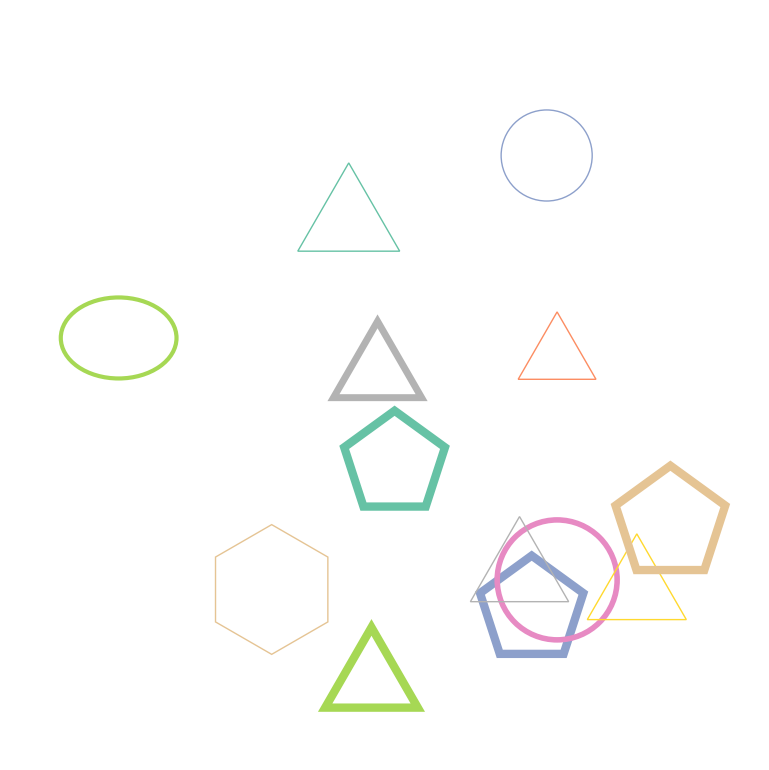[{"shape": "pentagon", "thickness": 3, "radius": 0.34, "center": [0.512, 0.398]}, {"shape": "triangle", "thickness": 0.5, "radius": 0.38, "center": [0.453, 0.712]}, {"shape": "triangle", "thickness": 0.5, "radius": 0.29, "center": [0.723, 0.537]}, {"shape": "circle", "thickness": 0.5, "radius": 0.3, "center": [0.71, 0.798]}, {"shape": "pentagon", "thickness": 3, "radius": 0.35, "center": [0.691, 0.208]}, {"shape": "circle", "thickness": 2, "radius": 0.39, "center": [0.724, 0.247]}, {"shape": "triangle", "thickness": 3, "radius": 0.35, "center": [0.482, 0.116]}, {"shape": "oval", "thickness": 1.5, "radius": 0.38, "center": [0.154, 0.561]}, {"shape": "triangle", "thickness": 0.5, "radius": 0.37, "center": [0.827, 0.232]}, {"shape": "hexagon", "thickness": 0.5, "radius": 0.42, "center": [0.353, 0.234]}, {"shape": "pentagon", "thickness": 3, "radius": 0.37, "center": [0.871, 0.32]}, {"shape": "triangle", "thickness": 0.5, "radius": 0.37, "center": [0.675, 0.255]}, {"shape": "triangle", "thickness": 2.5, "radius": 0.33, "center": [0.49, 0.517]}]